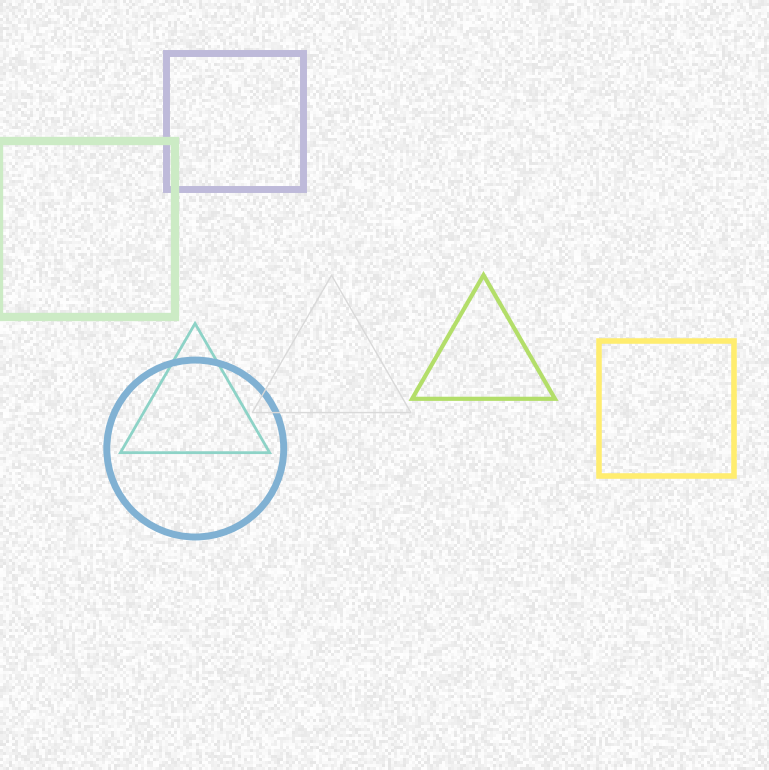[{"shape": "triangle", "thickness": 1, "radius": 0.56, "center": [0.253, 0.468]}, {"shape": "square", "thickness": 2.5, "radius": 0.44, "center": [0.305, 0.843]}, {"shape": "circle", "thickness": 2.5, "radius": 0.57, "center": [0.254, 0.417]}, {"shape": "triangle", "thickness": 1.5, "radius": 0.54, "center": [0.628, 0.536]}, {"shape": "triangle", "thickness": 0.5, "radius": 0.59, "center": [0.431, 0.524]}, {"shape": "square", "thickness": 3, "radius": 0.57, "center": [0.113, 0.702]}, {"shape": "square", "thickness": 2, "radius": 0.44, "center": [0.865, 0.469]}]